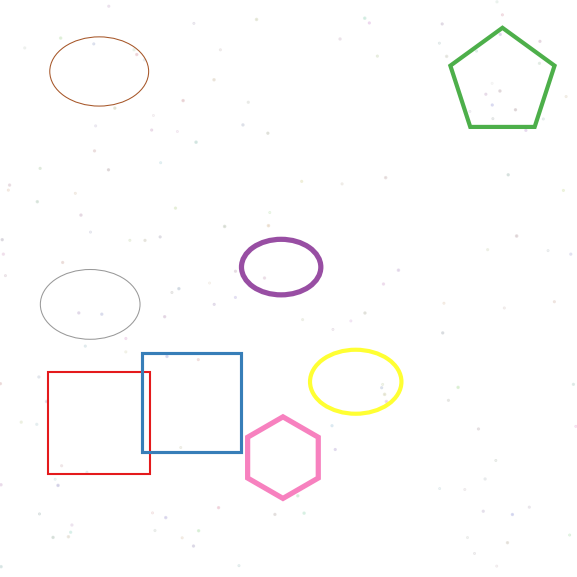[{"shape": "square", "thickness": 1, "radius": 0.44, "center": [0.171, 0.266]}, {"shape": "square", "thickness": 1.5, "radius": 0.43, "center": [0.332, 0.301]}, {"shape": "pentagon", "thickness": 2, "radius": 0.47, "center": [0.87, 0.856]}, {"shape": "oval", "thickness": 2.5, "radius": 0.34, "center": [0.487, 0.537]}, {"shape": "oval", "thickness": 2, "radius": 0.4, "center": [0.616, 0.338]}, {"shape": "oval", "thickness": 0.5, "radius": 0.43, "center": [0.172, 0.875]}, {"shape": "hexagon", "thickness": 2.5, "radius": 0.35, "center": [0.49, 0.207]}, {"shape": "oval", "thickness": 0.5, "radius": 0.43, "center": [0.156, 0.472]}]